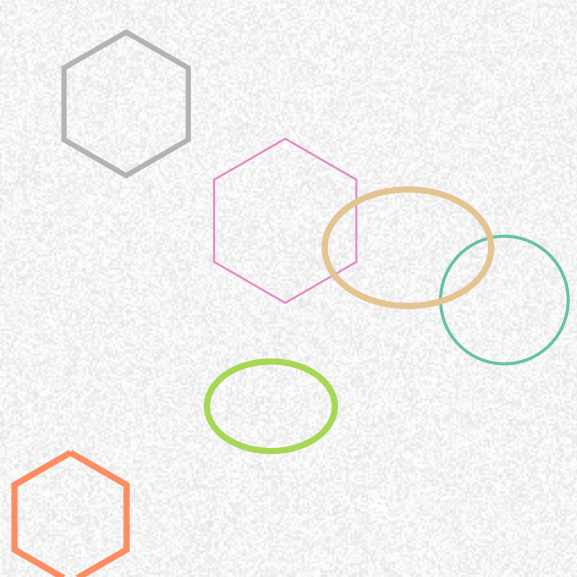[{"shape": "circle", "thickness": 1.5, "radius": 0.55, "center": [0.873, 0.48]}, {"shape": "hexagon", "thickness": 3, "radius": 0.56, "center": [0.122, 0.103]}, {"shape": "hexagon", "thickness": 1, "radius": 0.71, "center": [0.494, 0.617]}, {"shape": "oval", "thickness": 3, "radius": 0.55, "center": [0.469, 0.296]}, {"shape": "oval", "thickness": 3, "radius": 0.72, "center": [0.706, 0.57]}, {"shape": "hexagon", "thickness": 2.5, "radius": 0.62, "center": [0.218, 0.819]}]